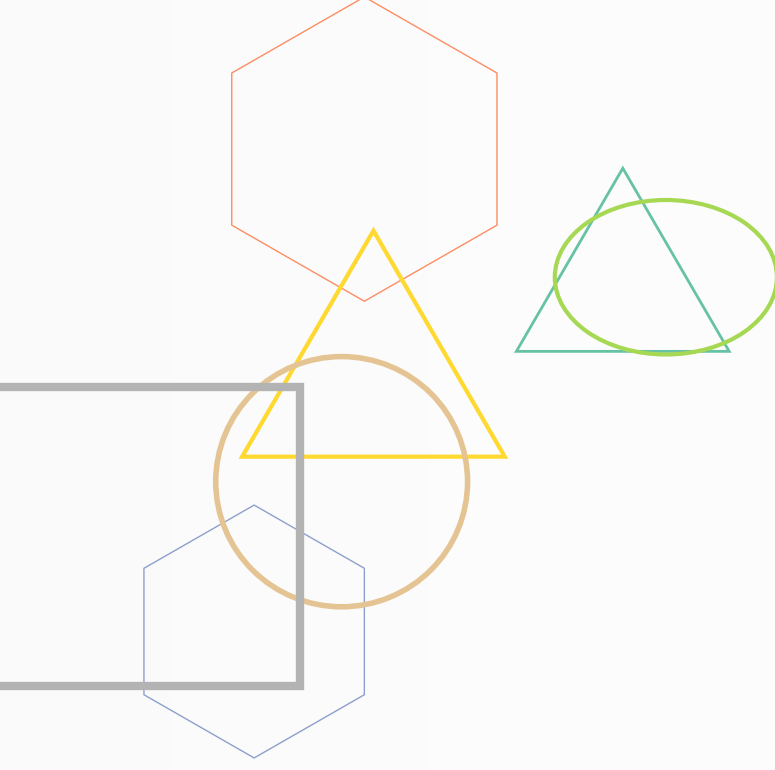[{"shape": "triangle", "thickness": 1, "radius": 0.79, "center": [0.804, 0.623]}, {"shape": "hexagon", "thickness": 0.5, "radius": 0.99, "center": [0.47, 0.806]}, {"shape": "hexagon", "thickness": 0.5, "radius": 0.82, "center": [0.328, 0.18]}, {"shape": "oval", "thickness": 1.5, "radius": 0.72, "center": [0.859, 0.64]}, {"shape": "triangle", "thickness": 1.5, "radius": 0.98, "center": [0.482, 0.505]}, {"shape": "circle", "thickness": 2, "radius": 0.81, "center": [0.441, 0.374]}, {"shape": "square", "thickness": 3, "radius": 0.97, "center": [0.192, 0.303]}]